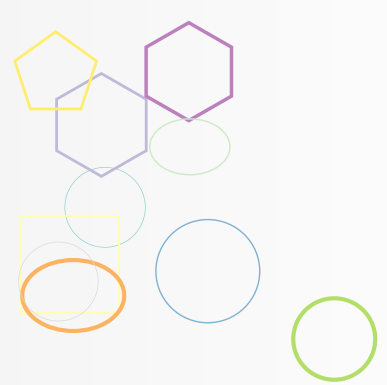[{"shape": "circle", "thickness": 0.5, "radius": 0.52, "center": [0.271, 0.461]}, {"shape": "square", "thickness": 1.5, "radius": 0.63, "center": [0.18, 0.314]}, {"shape": "hexagon", "thickness": 2, "radius": 0.67, "center": [0.262, 0.675]}, {"shape": "circle", "thickness": 1, "radius": 0.67, "center": [0.536, 0.296]}, {"shape": "oval", "thickness": 3, "radius": 0.66, "center": [0.189, 0.232]}, {"shape": "circle", "thickness": 3, "radius": 0.53, "center": [0.863, 0.119]}, {"shape": "circle", "thickness": 0.5, "radius": 0.51, "center": [0.151, 0.269]}, {"shape": "hexagon", "thickness": 2.5, "radius": 0.64, "center": [0.487, 0.814]}, {"shape": "oval", "thickness": 1, "radius": 0.52, "center": [0.49, 0.619]}, {"shape": "pentagon", "thickness": 2, "radius": 0.56, "center": [0.144, 0.807]}]